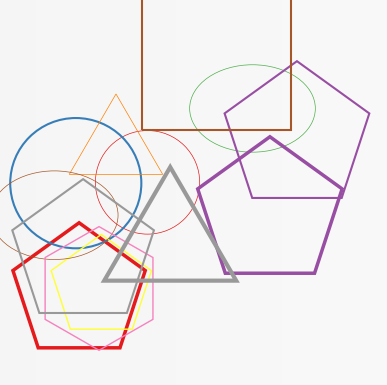[{"shape": "pentagon", "thickness": 2.5, "radius": 0.9, "center": [0.204, 0.242]}, {"shape": "circle", "thickness": 0.5, "radius": 0.67, "center": [0.381, 0.526]}, {"shape": "circle", "thickness": 1.5, "radius": 0.85, "center": [0.196, 0.524]}, {"shape": "oval", "thickness": 0.5, "radius": 0.81, "center": [0.652, 0.718]}, {"shape": "pentagon", "thickness": 1.5, "radius": 0.98, "center": [0.766, 0.645]}, {"shape": "pentagon", "thickness": 2.5, "radius": 0.98, "center": [0.697, 0.449]}, {"shape": "triangle", "thickness": 0.5, "radius": 0.7, "center": [0.299, 0.617]}, {"shape": "pentagon", "thickness": 1, "radius": 0.68, "center": [0.261, 0.255]}, {"shape": "oval", "thickness": 0.5, "radius": 0.82, "center": [0.14, 0.441]}, {"shape": "square", "thickness": 1.5, "radius": 0.96, "center": [0.559, 0.855]}, {"shape": "hexagon", "thickness": 1, "radius": 0.8, "center": [0.256, 0.251]}, {"shape": "pentagon", "thickness": 1.5, "radius": 0.96, "center": [0.214, 0.343]}, {"shape": "triangle", "thickness": 3, "radius": 0.98, "center": [0.439, 0.369]}]